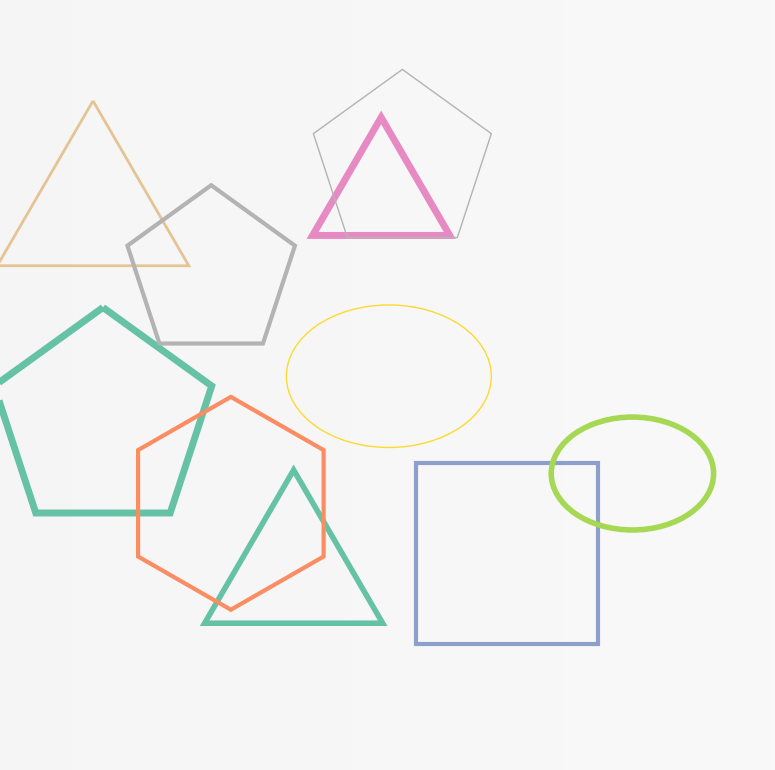[{"shape": "triangle", "thickness": 2, "radius": 0.66, "center": [0.379, 0.257]}, {"shape": "pentagon", "thickness": 2.5, "radius": 0.74, "center": [0.133, 0.453]}, {"shape": "hexagon", "thickness": 1.5, "radius": 0.69, "center": [0.298, 0.346]}, {"shape": "square", "thickness": 1.5, "radius": 0.59, "center": [0.654, 0.281]}, {"shape": "triangle", "thickness": 2.5, "radius": 0.51, "center": [0.492, 0.745]}, {"shape": "oval", "thickness": 2, "radius": 0.52, "center": [0.816, 0.385]}, {"shape": "oval", "thickness": 0.5, "radius": 0.66, "center": [0.502, 0.511]}, {"shape": "triangle", "thickness": 1, "radius": 0.71, "center": [0.12, 0.726]}, {"shape": "pentagon", "thickness": 0.5, "radius": 0.6, "center": [0.519, 0.789]}, {"shape": "pentagon", "thickness": 1.5, "radius": 0.57, "center": [0.273, 0.646]}]